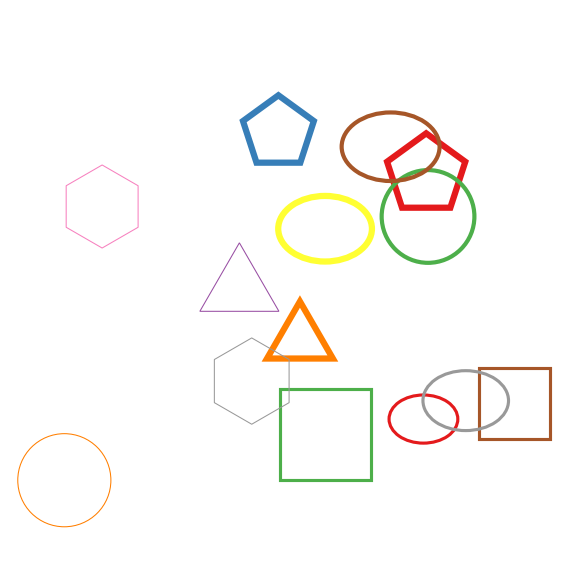[{"shape": "oval", "thickness": 1.5, "radius": 0.3, "center": [0.733, 0.273]}, {"shape": "pentagon", "thickness": 3, "radius": 0.36, "center": [0.738, 0.697]}, {"shape": "pentagon", "thickness": 3, "radius": 0.32, "center": [0.482, 0.77]}, {"shape": "square", "thickness": 1.5, "radius": 0.39, "center": [0.564, 0.247]}, {"shape": "circle", "thickness": 2, "radius": 0.4, "center": [0.741, 0.624]}, {"shape": "triangle", "thickness": 0.5, "radius": 0.4, "center": [0.415, 0.5]}, {"shape": "circle", "thickness": 0.5, "radius": 0.4, "center": [0.111, 0.168]}, {"shape": "triangle", "thickness": 3, "radius": 0.33, "center": [0.519, 0.411]}, {"shape": "oval", "thickness": 3, "radius": 0.41, "center": [0.563, 0.603]}, {"shape": "oval", "thickness": 2, "radius": 0.42, "center": [0.676, 0.745]}, {"shape": "square", "thickness": 1.5, "radius": 0.31, "center": [0.891, 0.3]}, {"shape": "hexagon", "thickness": 0.5, "radius": 0.36, "center": [0.177, 0.642]}, {"shape": "oval", "thickness": 1.5, "radius": 0.37, "center": [0.806, 0.305]}, {"shape": "hexagon", "thickness": 0.5, "radius": 0.37, "center": [0.436, 0.339]}]